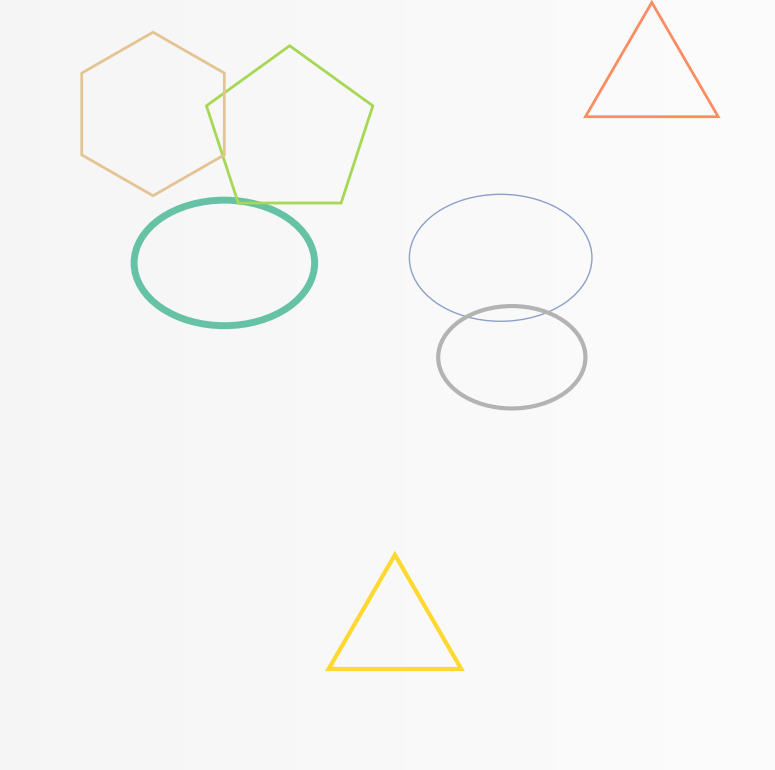[{"shape": "oval", "thickness": 2.5, "radius": 0.58, "center": [0.29, 0.659]}, {"shape": "triangle", "thickness": 1, "radius": 0.49, "center": [0.841, 0.898]}, {"shape": "oval", "thickness": 0.5, "radius": 0.59, "center": [0.646, 0.665]}, {"shape": "pentagon", "thickness": 1, "radius": 0.56, "center": [0.374, 0.828]}, {"shape": "triangle", "thickness": 1.5, "radius": 0.49, "center": [0.51, 0.181]}, {"shape": "hexagon", "thickness": 1, "radius": 0.53, "center": [0.197, 0.852]}, {"shape": "oval", "thickness": 1.5, "radius": 0.47, "center": [0.66, 0.536]}]